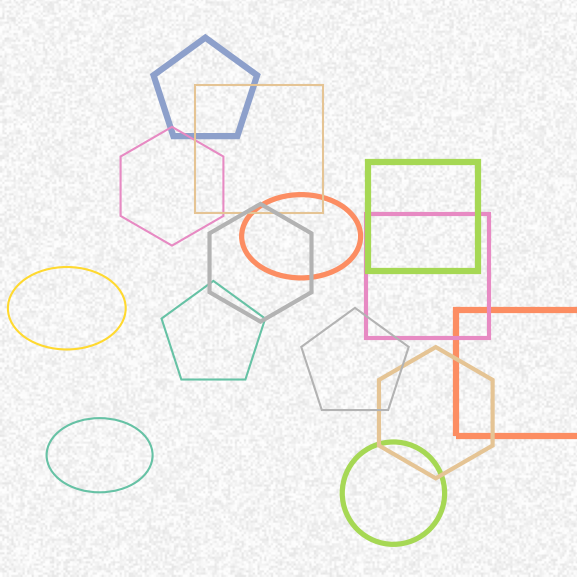[{"shape": "oval", "thickness": 1, "radius": 0.46, "center": [0.172, 0.211]}, {"shape": "pentagon", "thickness": 1, "radius": 0.47, "center": [0.369, 0.418]}, {"shape": "oval", "thickness": 2.5, "radius": 0.52, "center": [0.521, 0.59]}, {"shape": "square", "thickness": 3, "radius": 0.54, "center": [0.899, 0.353]}, {"shape": "pentagon", "thickness": 3, "radius": 0.47, "center": [0.356, 0.84]}, {"shape": "square", "thickness": 2, "radius": 0.53, "center": [0.74, 0.521]}, {"shape": "hexagon", "thickness": 1, "radius": 0.51, "center": [0.298, 0.677]}, {"shape": "square", "thickness": 3, "radius": 0.47, "center": [0.732, 0.624]}, {"shape": "circle", "thickness": 2.5, "radius": 0.44, "center": [0.681, 0.145]}, {"shape": "oval", "thickness": 1, "radius": 0.51, "center": [0.116, 0.465]}, {"shape": "square", "thickness": 1, "radius": 0.56, "center": [0.448, 0.741]}, {"shape": "hexagon", "thickness": 2, "radius": 0.57, "center": [0.755, 0.284]}, {"shape": "hexagon", "thickness": 2, "radius": 0.51, "center": [0.451, 0.544]}, {"shape": "pentagon", "thickness": 1, "radius": 0.49, "center": [0.615, 0.368]}]